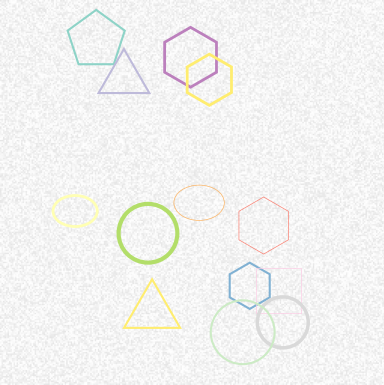[{"shape": "pentagon", "thickness": 1.5, "radius": 0.39, "center": [0.25, 0.896]}, {"shape": "oval", "thickness": 2, "radius": 0.29, "center": [0.195, 0.452]}, {"shape": "triangle", "thickness": 1.5, "radius": 0.38, "center": [0.322, 0.796]}, {"shape": "hexagon", "thickness": 0.5, "radius": 0.37, "center": [0.685, 0.414]}, {"shape": "hexagon", "thickness": 1.5, "radius": 0.3, "center": [0.649, 0.258]}, {"shape": "oval", "thickness": 0.5, "radius": 0.33, "center": [0.517, 0.473]}, {"shape": "circle", "thickness": 3, "radius": 0.38, "center": [0.384, 0.394]}, {"shape": "square", "thickness": 0.5, "radius": 0.29, "center": [0.723, 0.245]}, {"shape": "circle", "thickness": 2.5, "radius": 0.33, "center": [0.734, 0.163]}, {"shape": "hexagon", "thickness": 2, "radius": 0.39, "center": [0.495, 0.851]}, {"shape": "circle", "thickness": 1.5, "radius": 0.41, "center": [0.63, 0.137]}, {"shape": "triangle", "thickness": 1.5, "radius": 0.42, "center": [0.395, 0.19]}, {"shape": "hexagon", "thickness": 2, "radius": 0.33, "center": [0.544, 0.793]}]